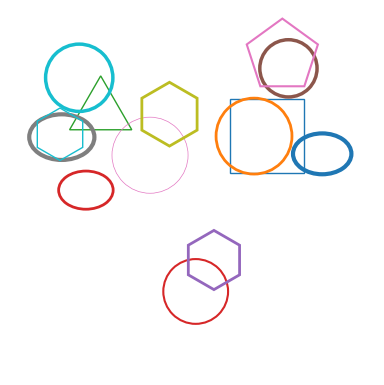[{"shape": "square", "thickness": 1, "radius": 0.48, "center": [0.694, 0.646]}, {"shape": "oval", "thickness": 3, "radius": 0.38, "center": [0.837, 0.6]}, {"shape": "circle", "thickness": 2, "radius": 0.49, "center": [0.66, 0.646]}, {"shape": "triangle", "thickness": 1, "radius": 0.47, "center": [0.262, 0.71]}, {"shape": "oval", "thickness": 2, "radius": 0.35, "center": [0.223, 0.506]}, {"shape": "circle", "thickness": 1.5, "radius": 0.42, "center": [0.508, 0.243]}, {"shape": "hexagon", "thickness": 2, "radius": 0.38, "center": [0.556, 0.325]}, {"shape": "circle", "thickness": 2.5, "radius": 0.37, "center": [0.749, 0.822]}, {"shape": "pentagon", "thickness": 1.5, "radius": 0.49, "center": [0.733, 0.855]}, {"shape": "circle", "thickness": 0.5, "radius": 0.49, "center": [0.39, 0.597]}, {"shape": "oval", "thickness": 3, "radius": 0.42, "center": [0.161, 0.644]}, {"shape": "hexagon", "thickness": 2, "radius": 0.41, "center": [0.44, 0.703]}, {"shape": "circle", "thickness": 2.5, "radius": 0.44, "center": [0.206, 0.798]}, {"shape": "hexagon", "thickness": 1, "radius": 0.34, "center": [0.156, 0.651]}]